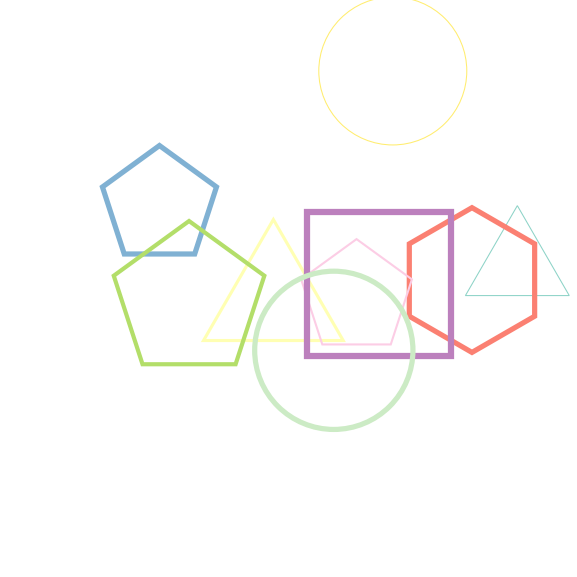[{"shape": "triangle", "thickness": 0.5, "radius": 0.52, "center": [0.896, 0.539]}, {"shape": "triangle", "thickness": 1.5, "radius": 0.7, "center": [0.473, 0.479]}, {"shape": "hexagon", "thickness": 2.5, "radius": 0.63, "center": [0.817, 0.514]}, {"shape": "pentagon", "thickness": 2.5, "radius": 0.52, "center": [0.276, 0.643]}, {"shape": "pentagon", "thickness": 2, "radius": 0.69, "center": [0.327, 0.479]}, {"shape": "pentagon", "thickness": 1, "radius": 0.5, "center": [0.617, 0.484]}, {"shape": "square", "thickness": 3, "radius": 0.63, "center": [0.656, 0.507]}, {"shape": "circle", "thickness": 2.5, "radius": 0.69, "center": [0.578, 0.393]}, {"shape": "circle", "thickness": 0.5, "radius": 0.64, "center": [0.68, 0.876]}]